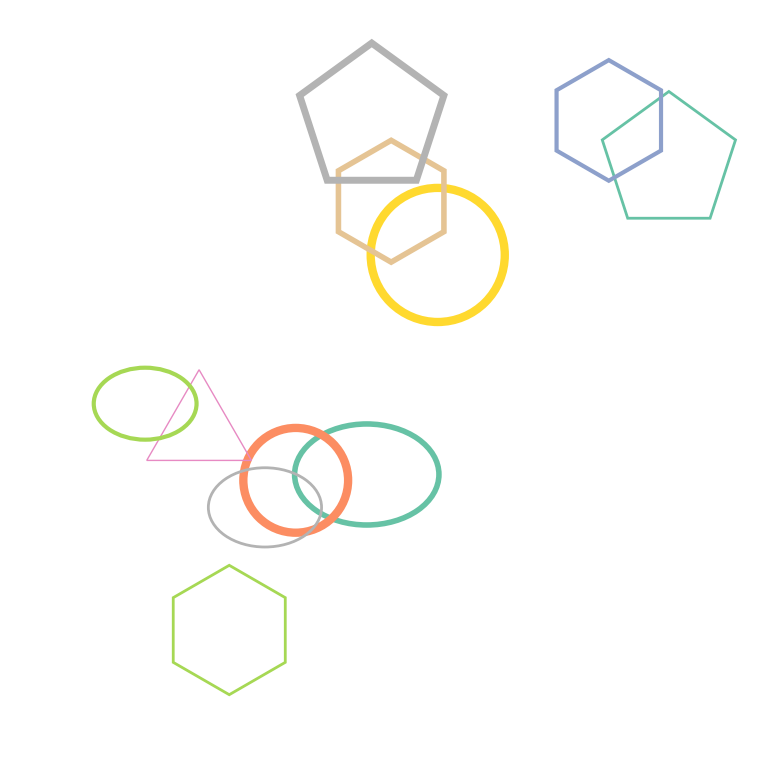[{"shape": "pentagon", "thickness": 1, "radius": 0.45, "center": [0.869, 0.79]}, {"shape": "oval", "thickness": 2, "radius": 0.47, "center": [0.476, 0.384]}, {"shape": "circle", "thickness": 3, "radius": 0.34, "center": [0.384, 0.376]}, {"shape": "hexagon", "thickness": 1.5, "radius": 0.39, "center": [0.791, 0.844]}, {"shape": "triangle", "thickness": 0.5, "radius": 0.39, "center": [0.259, 0.441]}, {"shape": "hexagon", "thickness": 1, "radius": 0.42, "center": [0.298, 0.182]}, {"shape": "oval", "thickness": 1.5, "radius": 0.33, "center": [0.189, 0.476]}, {"shape": "circle", "thickness": 3, "radius": 0.44, "center": [0.568, 0.669]}, {"shape": "hexagon", "thickness": 2, "radius": 0.4, "center": [0.508, 0.739]}, {"shape": "pentagon", "thickness": 2.5, "radius": 0.49, "center": [0.483, 0.846]}, {"shape": "oval", "thickness": 1, "radius": 0.37, "center": [0.344, 0.341]}]